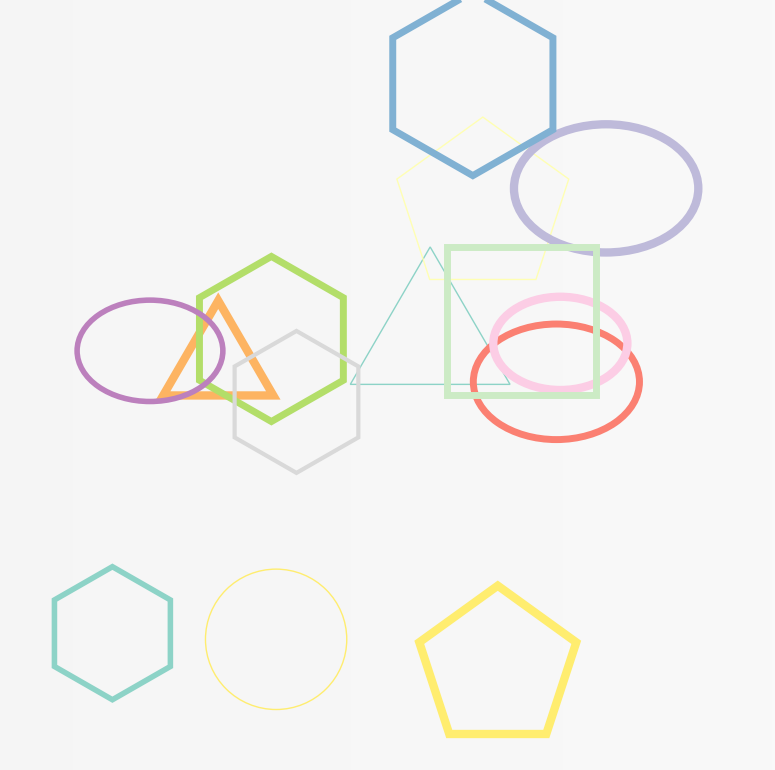[{"shape": "hexagon", "thickness": 2, "radius": 0.43, "center": [0.145, 0.178]}, {"shape": "triangle", "thickness": 0.5, "radius": 0.59, "center": [0.555, 0.56]}, {"shape": "pentagon", "thickness": 0.5, "radius": 0.58, "center": [0.623, 0.731]}, {"shape": "oval", "thickness": 3, "radius": 0.59, "center": [0.782, 0.755]}, {"shape": "oval", "thickness": 2.5, "radius": 0.54, "center": [0.718, 0.504]}, {"shape": "hexagon", "thickness": 2.5, "radius": 0.6, "center": [0.61, 0.891]}, {"shape": "triangle", "thickness": 3, "radius": 0.41, "center": [0.282, 0.527]}, {"shape": "hexagon", "thickness": 2.5, "radius": 0.54, "center": [0.35, 0.56]}, {"shape": "oval", "thickness": 3, "radius": 0.43, "center": [0.723, 0.554]}, {"shape": "hexagon", "thickness": 1.5, "radius": 0.46, "center": [0.383, 0.478]}, {"shape": "oval", "thickness": 2, "radius": 0.47, "center": [0.194, 0.544]}, {"shape": "square", "thickness": 2.5, "radius": 0.48, "center": [0.672, 0.583]}, {"shape": "circle", "thickness": 0.5, "radius": 0.46, "center": [0.356, 0.17]}, {"shape": "pentagon", "thickness": 3, "radius": 0.53, "center": [0.642, 0.133]}]